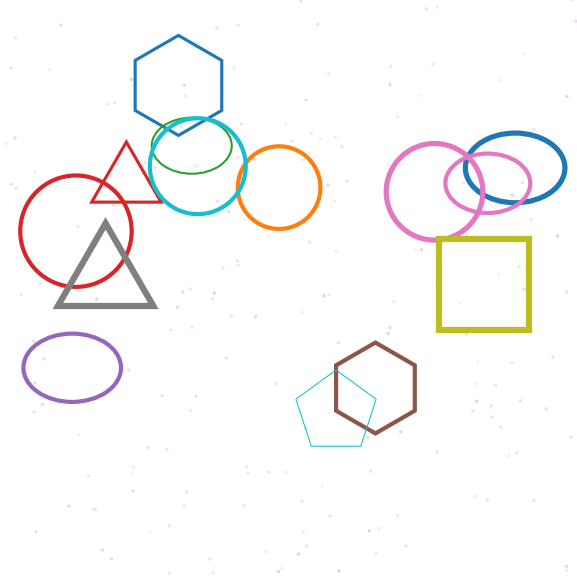[{"shape": "oval", "thickness": 2.5, "radius": 0.43, "center": [0.892, 0.708]}, {"shape": "hexagon", "thickness": 1.5, "radius": 0.43, "center": [0.309, 0.851]}, {"shape": "circle", "thickness": 2, "radius": 0.36, "center": [0.483, 0.674]}, {"shape": "oval", "thickness": 1, "radius": 0.35, "center": [0.332, 0.747]}, {"shape": "triangle", "thickness": 1.5, "radius": 0.35, "center": [0.219, 0.684]}, {"shape": "circle", "thickness": 2, "radius": 0.48, "center": [0.132, 0.599]}, {"shape": "oval", "thickness": 2, "radius": 0.42, "center": [0.125, 0.362]}, {"shape": "hexagon", "thickness": 2, "radius": 0.39, "center": [0.65, 0.327]}, {"shape": "oval", "thickness": 2, "radius": 0.37, "center": [0.845, 0.682]}, {"shape": "circle", "thickness": 2.5, "radius": 0.42, "center": [0.752, 0.667]}, {"shape": "triangle", "thickness": 3, "radius": 0.48, "center": [0.183, 0.517]}, {"shape": "square", "thickness": 3, "radius": 0.39, "center": [0.838, 0.507]}, {"shape": "circle", "thickness": 2, "radius": 0.42, "center": [0.343, 0.711]}, {"shape": "pentagon", "thickness": 0.5, "radius": 0.36, "center": [0.582, 0.285]}]